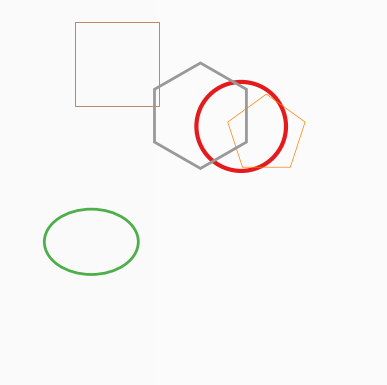[{"shape": "circle", "thickness": 3, "radius": 0.58, "center": [0.622, 0.672]}, {"shape": "oval", "thickness": 2, "radius": 0.61, "center": [0.236, 0.372]}, {"shape": "pentagon", "thickness": 0.5, "radius": 0.52, "center": [0.687, 0.651]}, {"shape": "square", "thickness": 0.5, "radius": 0.54, "center": [0.301, 0.833]}, {"shape": "hexagon", "thickness": 2, "radius": 0.68, "center": [0.517, 0.699]}]